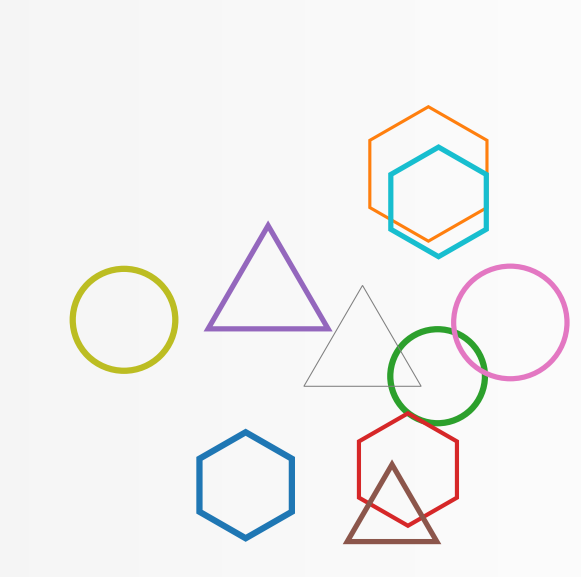[{"shape": "hexagon", "thickness": 3, "radius": 0.46, "center": [0.423, 0.159]}, {"shape": "hexagon", "thickness": 1.5, "radius": 0.58, "center": [0.737, 0.698]}, {"shape": "circle", "thickness": 3, "radius": 0.41, "center": [0.753, 0.348]}, {"shape": "hexagon", "thickness": 2, "radius": 0.49, "center": [0.702, 0.186]}, {"shape": "triangle", "thickness": 2.5, "radius": 0.6, "center": [0.461, 0.489]}, {"shape": "triangle", "thickness": 2.5, "radius": 0.44, "center": [0.674, 0.106]}, {"shape": "circle", "thickness": 2.5, "radius": 0.49, "center": [0.878, 0.441]}, {"shape": "triangle", "thickness": 0.5, "radius": 0.58, "center": [0.624, 0.388]}, {"shape": "circle", "thickness": 3, "radius": 0.44, "center": [0.213, 0.445]}, {"shape": "hexagon", "thickness": 2.5, "radius": 0.47, "center": [0.755, 0.65]}]